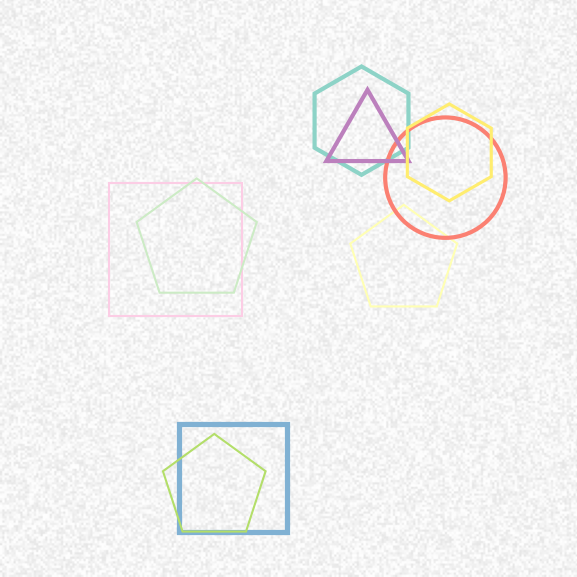[{"shape": "hexagon", "thickness": 2, "radius": 0.47, "center": [0.626, 0.79]}, {"shape": "pentagon", "thickness": 1, "radius": 0.49, "center": [0.699, 0.547]}, {"shape": "circle", "thickness": 2, "radius": 0.52, "center": [0.771, 0.692]}, {"shape": "square", "thickness": 2.5, "radius": 0.47, "center": [0.403, 0.172]}, {"shape": "pentagon", "thickness": 1, "radius": 0.47, "center": [0.371, 0.154]}, {"shape": "square", "thickness": 1, "radius": 0.58, "center": [0.304, 0.567]}, {"shape": "triangle", "thickness": 2, "radius": 0.41, "center": [0.636, 0.761]}, {"shape": "pentagon", "thickness": 1, "radius": 0.55, "center": [0.341, 0.581]}, {"shape": "hexagon", "thickness": 1.5, "radius": 0.42, "center": [0.778, 0.735]}]